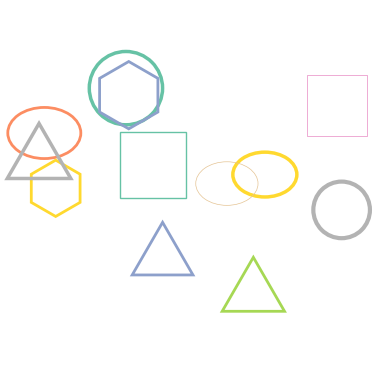[{"shape": "circle", "thickness": 2.5, "radius": 0.48, "center": [0.327, 0.771]}, {"shape": "square", "thickness": 1, "radius": 0.43, "center": [0.397, 0.572]}, {"shape": "oval", "thickness": 2, "radius": 0.47, "center": [0.115, 0.655]}, {"shape": "hexagon", "thickness": 2, "radius": 0.44, "center": [0.334, 0.753]}, {"shape": "triangle", "thickness": 2, "radius": 0.46, "center": [0.422, 0.331]}, {"shape": "square", "thickness": 0.5, "radius": 0.39, "center": [0.875, 0.726]}, {"shape": "triangle", "thickness": 2, "radius": 0.47, "center": [0.658, 0.238]}, {"shape": "oval", "thickness": 2.5, "radius": 0.42, "center": [0.688, 0.547]}, {"shape": "hexagon", "thickness": 2, "radius": 0.37, "center": [0.145, 0.511]}, {"shape": "oval", "thickness": 0.5, "radius": 0.4, "center": [0.589, 0.523]}, {"shape": "triangle", "thickness": 2.5, "radius": 0.48, "center": [0.101, 0.584]}, {"shape": "circle", "thickness": 3, "radius": 0.37, "center": [0.887, 0.455]}]